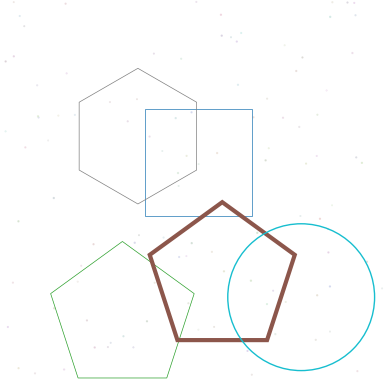[{"shape": "square", "thickness": 0.5, "radius": 0.7, "center": [0.516, 0.578]}, {"shape": "pentagon", "thickness": 0.5, "radius": 0.98, "center": [0.318, 0.177]}, {"shape": "pentagon", "thickness": 3, "radius": 0.99, "center": [0.577, 0.277]}, {"shape": "hexagon", "thickness": 0.5, "radius": 0.88, "center": [0.358, 0.646]}, {"shape": "circle", "thickness": 1, "radius": 0.95, "center": [0.782, 0.228]}]